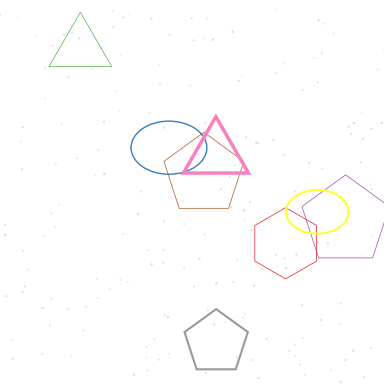[{"shape": "hexagon", "thickness": 0.5, "radius": 0.46, "center": [0.742, 0.368]}, {"shape": "oval", "thickness": 1, "radius": 0.49, "center": [0.439, 0.616]}, {"shape": "triangle", "thickness": 0.5, "radius": 0.47, "center": [0.209, 0.874]}, {"shape": "pentagon", "thickness": 0.5, "radius": 0.6, "center": [0.898, 0.427]}, {"shape": "oval", "thickness": 1.5, "radius": 0.41, "center": [0.824, 0.45]}, {"shape": "pentagon", "thickness": 0.5, "radius": 0.55, "center": [0.53, 0.547]}, {"shape": "triangle", "thickness": 2.5, "radius": 0.49, "center": [0.561, 0.599]}, {"shape": "pentagon", "thickness": 1.5, "radius": 0.43, "center": [0.562, 0.111]}]